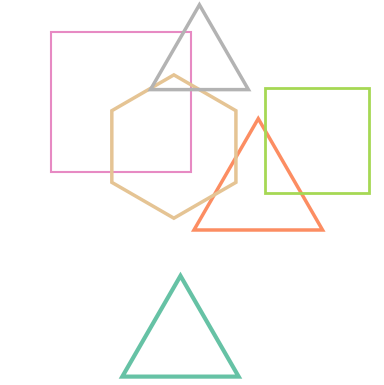[{"shape": "triangle", "thickness": 3, "radius": 0.87, "center": [0.469, 0.109]}, {"shape": "triangle", "thickness": 2.5, "radius": 0.96, "center": [0.671, 0.499]}, {"shape": "square", "thickness": 1.5, "radius": 0.91, "center": [0.315, 0.736]}, {"shape": "square", "thickness": 2, "radius": 0.68, "center": [0.824, 0.636]}, {"shape": "hexagon", "thickness": 2.5, "radius": 0.93, "center": [0.452, 0.619]}, {"shape": "triangle", "thickness": 2.5, "radius": 0.73, "center": [0.518, 0.841]}]